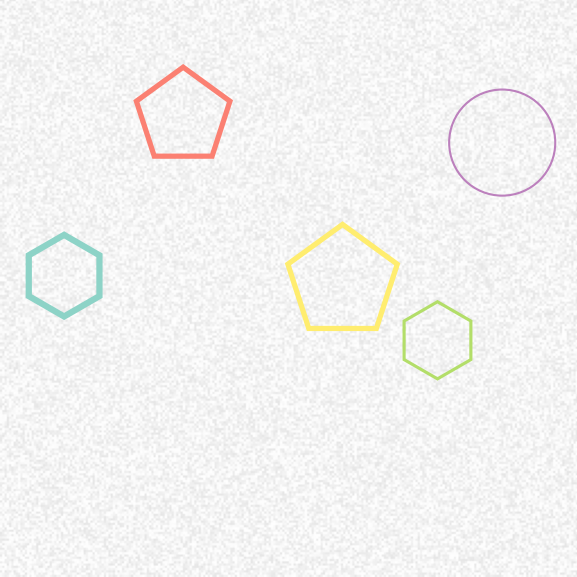[{"shape": "hexagon", "thickness": 3, "radius": 0.35, "center": [0.111, 0.522]}, {"shape": "pentagon", "thickness": 2.5, "radius": 0.43, "center": [0.317, 0.798]}, {"shape": "hexagon", "thickness": 1.5, "radius": 0.33, "center": [0.758, 0.41]}, {"shape": "circle", "thickness": 1, "radius": 0.46, "center": [0.87, 0.752]}, {"shape": "pentagon", "thickness": 2.5, "radius": 0.5, "center": [0.593, 0.511]}]